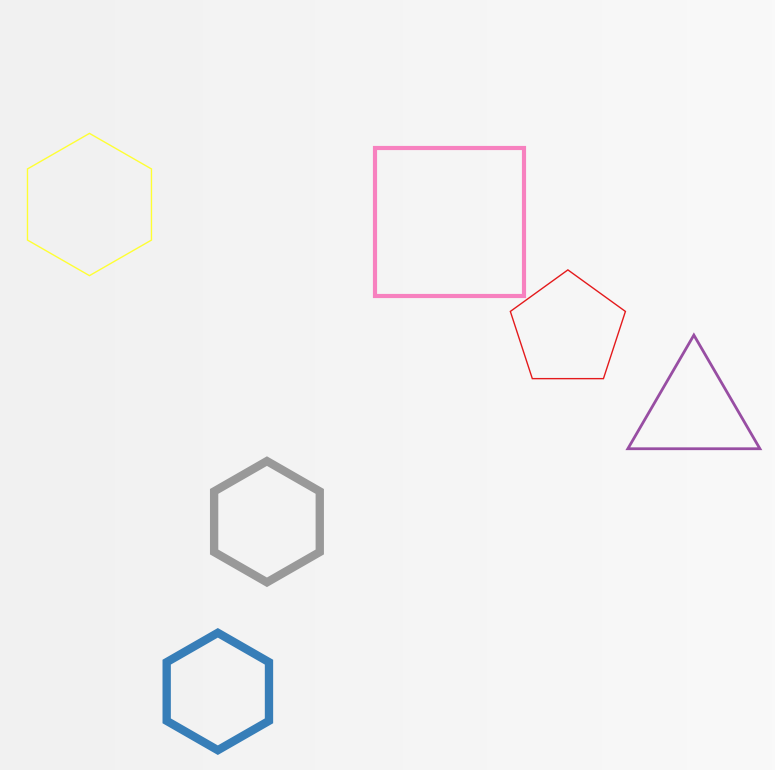[{"shape": "pentagon", "thickness": 0.5, "radius": 0.39, "center": [0.733, 0.571]}, {"shape": "hexagon", "thickness": 3, "radius": 0.38, "center": [0.281, 0.102]}, {"shape": "triangle", "thickness": 1, "radius": 0.49, "center": [0.895, 0.466]}, {"shape": "hexagon", "thickness": 0.5, "radius": 0.46, "center": [0.115, 0.734]}, {"shape": "square", "thickness": 1.5, "radius": 0.48, "center": [0.58, 0.711]}, {"shape": "hexagon", "thickness": 3, "radius": 0.39, "center": [0.344, 0.322]}]